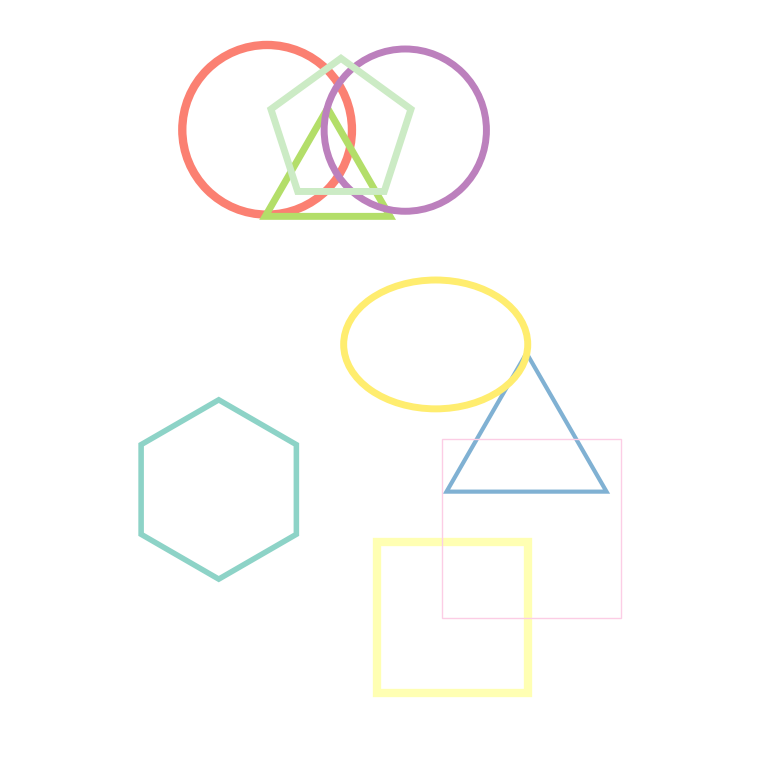[{"shape": "hexagon", "thickness": 2, "radius": 0.58, "center": [0.284, 0.364]}, {"shape": "square", "thickness": 3, "radius": 0.49, "center": [0.588, 0.198]}, {"shape": "circle", "thickness": 3, "radius": 0.55, "center": [0.347, 0.831]}, {"shape": "triangle", "thickness": 1.5, "radius": 0.6, "center": [0.684, 0.421]}, {"shape": "triangle", "thickness": 2.5, "radius": 0.47, "center": [0.425, 0.766]}, {"shape": "square", "thickness": 0.5, "radius": 0.58, "center": [0.69, 0.314]}, {"shape": "circle", "thickness": 2.5, "radius": 0.53, "center": [0.526, 0.831]}, {"shape": "pentagon", "thickness": 2.5, "radius": 0.48, "center": [0.443, 0.829]}, {"shape": "oval", "thickness": 2.5, "radius": 0.6, "center": [0.566, 0.553]}]